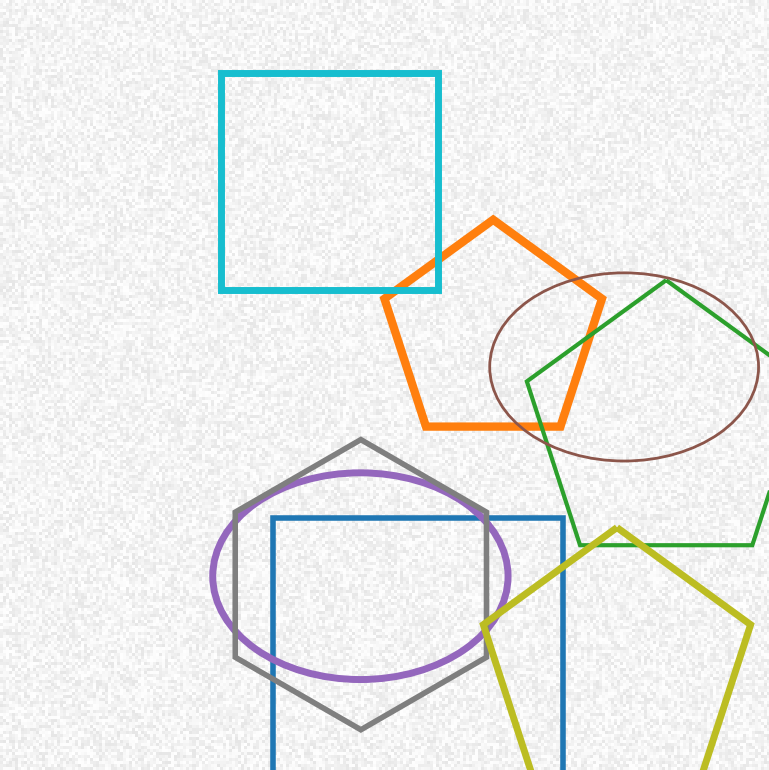[{"shape": "square", "thickness": 2, "radius": 0.94, "center": [0.543, 0.14]}, {"shape": "pentagon", "thickness": 3, "radius": 0.74, "center": [0.641, 0.566]}, {"shape": "pentagon", "thickness": 1.5, "radius": 0.95, "center": [0.865, 0.446]}, {"shape": "oval", "thickness": 2.5, "radius": 0.96, "center": [0.468, 0.252]}, {"shape": "oval", "thickness": 1, "radius": 0.87, "center": [0.811, 0.523]}, {"shape": "hexagon", "thickness": 2, "radius": 0.94, "center": [0.469, 0.241]}, {"shape": "pentagon", "thickness": 2.5, "radius": 0.91, "center": [0.801, 0.132]}, {"shape": "square", "thickness": 2.5, "radius": 0.7, "center": [0.428, 0.764]}]